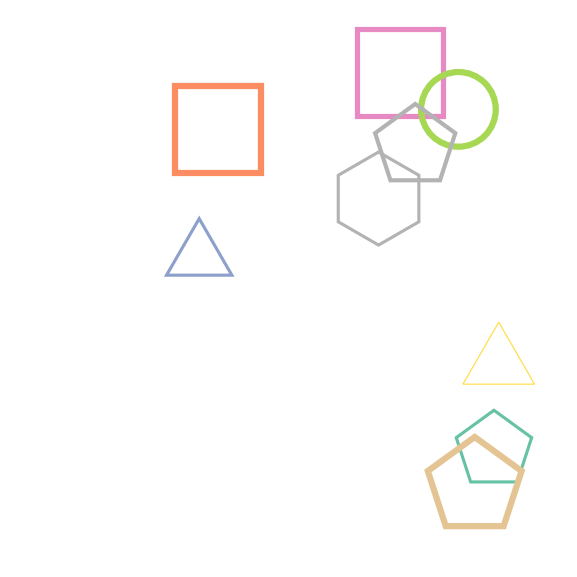[{"shape": "pentagon", "thickness": 1.5, "radius": 0.34, "center": [0.855, 0.22]}, {"shape": "square", "thickness": 3, "radius": 0.37, "center": [0.377, 0.775]}, {"shape": "triangle", "thickness": 1.5, "radius": 0.33, "center": [0.345, 0.555]}, {"shape": "square", "thickness": 2.5, "radius": 0.38, "center": [0.693, 0.873]}, {"shape": "circle", "thickness": 3, "radius": 0.32, "center": [0.794, 0.81]}, {"shape": "triangle", "thickness": 0.5, "radius": 0.36, "center": [0.864, 0.37]}, {"shape": "pentagon", "thickness": 3, "radius": 0.43, "center": [0.822, 0.157]}, {"shape": "pentagon", "thickness": 2, "radius": 0.37, "center": [0.719, 0.746]}, {"shape": "hexagon", "thickness": 1.5, "radius": 0.4, "center": [0.656, 0.655]}]